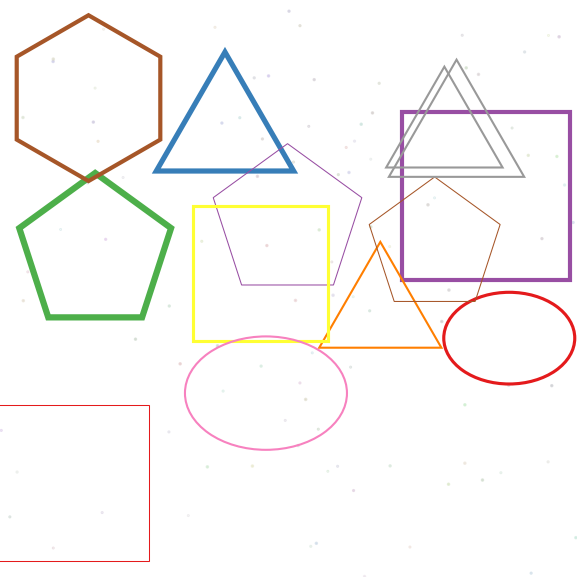[{"shape": "square", "thickness": 0.5, "radius": 0.67, "center": [0.123, 0.163]}, {"shape": "oval", "thickness": 1.5, "radius": 0.57, "center": [0.882, 0.414]}, {"shape": "triangle", "thickness": 2.5, "radius": 0.69, "center": [0.39, 0.772]}, {"shape": "pentagon", "thickness": 3, "radius": 0.69, "center": [0.165, 0.561]}, {"shape": "pentagon", "thickness": 0.5, "radius": 0.68, "center": [0.498, 0.615]}, {"shape": "square", "thickness": 2, "radius": 0.73, "center": [0.841, 0.66]}, {"shape": "triangle", "thickness": 1, "radius": 0.61, "center": [0.659, 0.458]}, {"shape": "square", "thickness": 1.5, "radius": 0.58, "center": [0.451, 0.526]}, {"shape": "hexagon", "thickness": 2, "radius": 0.72, "center": [0.153, 0.829]}, {"shape": "pentagon", "thickness": 0.5, "radius": 0.6, "center": [0.753, 0.574]}, {"shape": "oval", "thickness": 1, "radius": 0.7, "center": [0.461, 0.318]}, {"shape": "triangle", "thickness": 1, "radius": 0.58, "center": [0.769, 0.767]}, {"shape": "triangle", "thickness": 1, "radius": 0.68, "center": [0.791, 0.761]}]